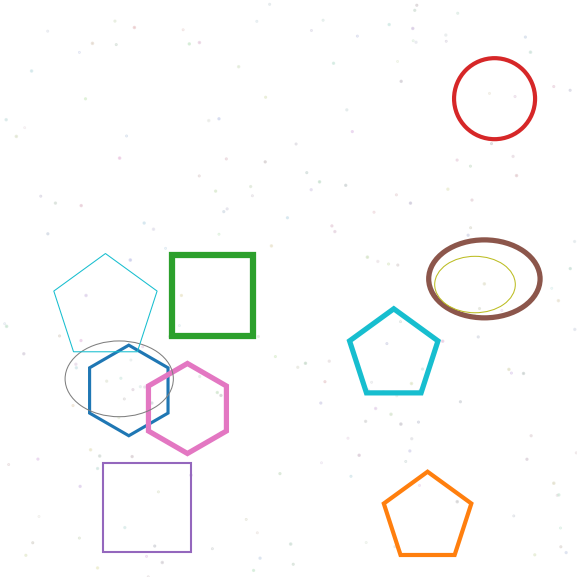[{"shape": "hexagon", "thickness": 1.5, "radius": 0.39, "center": [0.223, 0.323]}, {"shape": "pentagon", "thickness": 2, "radius": 0.4, "center": [0.74, 0.103]}, {"shape": "square", "thickness": 3, "radius": 0.35, "center": [0.367, 0.488]}, {"shape": "circle", "thickness": 2, "radius": 0.35, "center": [0.856, 0.828]}, {"shape": "square", "thickness": 1, "radius": 0.38, "center": [0.255, 0.12]}, {"shape": "oval", "thickness": 2.5, "radius": 0.48, "center": [0.839, 0.516]}, {"shape": "hexagon", "thickness": 2.5, "radius": 0.39, "center": [0.325, 0.292]}, {"shape": "oval", "thickness": 0.5, "radius": 0.47, "center": [0.206, 0.343]}, {"shape": "oval", "thickness": 0.5, "radius": 0.35, "center": [0.823, 0.506]}, {"shape": "pentagon", "thickness": 0.5, "radius": 0.47, "center": [0.183, 0.466]}, {"shape": "pentagon", "thickness": 2.5, "radius": 0.4, "center": [0.682, 0.384]}]